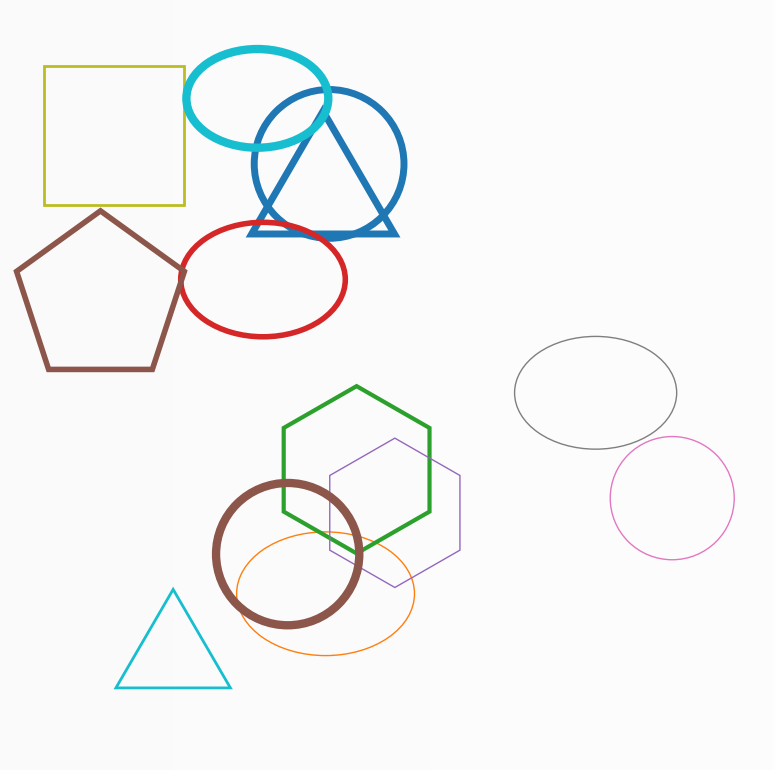[{"shape": "circle", "thickness": 2.5, "radius": 0.48, "center": [0.425, 0.787]}, {"shape": "triangle", "thickness": 2.5, "radius": 0.53, "center": [0.417, 0.749]}, {"shape": "oval", "thickness": 0.5, "radius": 0.57, "center": [0.42, 0.229]}, {"shape": "hexagon", "thickness": 1.5, "radius": 0.54, "center": [0.46, 0.39]}, {"shape": "oval", "thickness": 2, "radius": 0.53, "center": [0.339, 0.637]}, {"shape": "hexagon", "thickness": 0.5, "radius": 0.48, "center": [0.509, 0.334]}, {"shape": "pentagon", "thickness": 2, "radius": 0.57, "center": [0.13, 0.612]}, {"shape": "circle", "thickness": 3, "radius": 0.46, "center": [0.371, 0.28]}, {"shape": "circle", "thickness": 0.5, "radius": 0.4, "center": [0.867, 0.353]}, {"shape": "oval", "thickness": 0.5, "radius": 0.52, "center": [0.769, 0.49]}, {"shape": "square", "thickness": 1, "radius": 0.45, "center": [0.147, 0.824]}, {"shape": "oval", "thickness": 3, "radius": 0.46, "center": [0.332, 0.872]}, {"shape": "triangle", "thickness": 1, "radius": 0.43, "center": [0.223, 0.149]}]